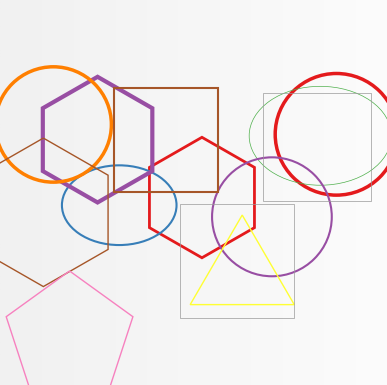[{"shape": "hexagon", "thickness": 2, "radius": 0.78, "center": [0.521, 0.487]}, {"shape": "circle", "thickness": 2.5, "radius": 0.79, "center": [0.868, 0.651]}, {"shape": "oval", "thickness": 1.5, "radius": 0.74, "center": [0.308, 0.467]}, {"shape": "oval", "thickness": 0.5, "radius": 0.92, "center": [0.827, 0.647]}, {"shape": "hexagon", "thickness": 3, "radius": 0.82, "center": [0.252, 0.637]}, {"shape": "circle", "thickness": 1.5, "radius": 0.77, "center": [0.702, 0.437]}, {"shape": "circle", "thickness": 2.5, "radius": 0.75, "center": [0.138, 0.677]}, {"shape": "triangle", "thickness": 1, "radius": 0.78, "center": [0.625, 0.286]}, {"shape": "square", "thickness": 1.5, "radius": 0.67, "center": [0.428, 0.636]}, {"shape": "hexagon", "thickness": 1, "radius": 0.96, "center": [0.112, 0.449]}, {"shape": "pentagon", "thickness": 1, "radius": 0.86, "center": [0.179, 0.124]}, {"shape": "square", "thickness": 0.5, "radius": 0.7, "center": [0.818, 0.618]}, {"shape": "square", "thickness": 0.5, "radius": 0.74, "center": [0.612, 0.323]}]